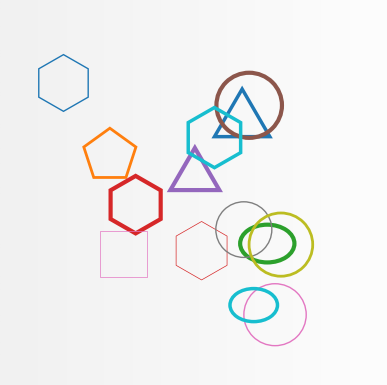[{"shape": "hexagon", "thickness": 1, "radius": 0.37, "center": [0.164, 0.784]}, {"shape": "triangle", "thickness": 2.5, "radius": 0.41, "center": [0.625, 0.686]}, {"shape": "pentagon", "thickness": 2, "radius": 0.35, "center": [0.284, 0.596]}, {"shape": "oval", "thickness": 3, "radius": 0.35, "center": [0.69, 0.367]}, {"shape": "hexagon", "thickness": 0.5, "radius": 0.38, "center": [0.52, 0.349]}, {"shape": "hexagon", "thickness": 3, "radius": 0.37, "center": [0.35, 0.468]}, {"shape": "triangle", "thickness": 3, "radius": 0.36, "center": [0.503, 0.543]}, {"shape": "circle", "thickness": 3, "radius": 0.42, "center": [0.643, 0.726]}, {"shape": "square", "thickness": 0.5, "radius": 0.3, "center": [0.319, 0.341]}, {"shape": "circle", "thickness": 1, "radius": 0.4, "center": [0.71, 0.183]}, {"shape": "circle", "thickness": 1, "radius": 0.36, "center": [0.629, 0.404]}, {"shape": "circle", "thickness": 2, "radius": 0.41, "center": [0.725, 0.365]}, {"shape": "oval", "thickness": 2.5, "radius": 0.31, "center": [0.655, 0.208]}, {"shape": "hexagon", "thickness": 2.5, "radius": 0.39, "center": [0.553, 0.643]}]